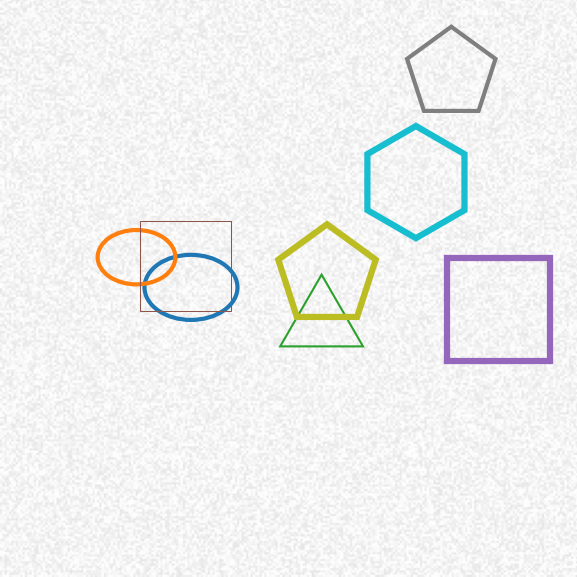[{"shape": "oval", "thickness": 2, "radius": 0.4, "center": [0.331, 0.502]}, {"shape": "oval", "thickness": 2, "radius": 0.34, "center": [0.236, 0.554]}, {"shape": "triangle", "thickness": 1, "radius": 0.41, "center": [0.557, 0.441]}, {"shape": "square", "thickness": 3, "radius": 0.45, "center": [0.864, 0.463]}, {"shape": "square", "thickness": 0.5, "radius": 0.39, "center": [0.321, 0.538]}, {"shape": "pentagon", "thickness": 2, "radius": 0.4, "center": [0.781, 0.872]}, {"shape": "pentagon", "thickness": 3, "radius": 0.44, "center": [0.566, 0.522]}, {"shape": "hexagon", "thickness": 3, "radius": 0.49, "center": [0.72, 0.684]}]